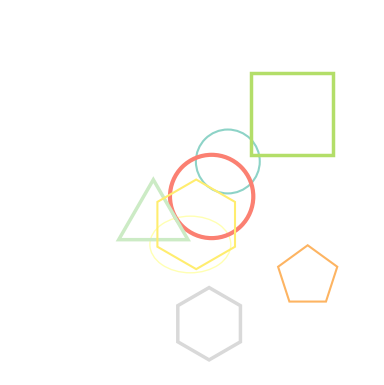[{"shape": "circle", "thickness": 1.5, "radius": 0.41, "center": [0.592, 0.581]}, {"shape": "oval", "thickness": 1, "radius": 0.53, "center": [0.494, 0.365]}, {"shape": "circle", "thickness": 3, "radius": 0.54, "center": [0.55, 0.49]}, {"shape": "pentagon", "thickness": 1.5, "radius": 0.4, "center": [0.799, 0.282]}, {"shape": "square", "thickness": 2.5, "radius": 0.53, "center": [0.758, 0.703]}, {"shape": "hexagon", "thickness": 2.5, "radius": 0.47, "center": [0.543, 0.159]}, {"shape": "triangle", "thickness": 2.5, "radius": 0.52, "center": [0.398, 0.429]}, {"shape": "hexagon", "thickness": 1.5, "radius": 0.58, "center": [0.51, 0.417]}]